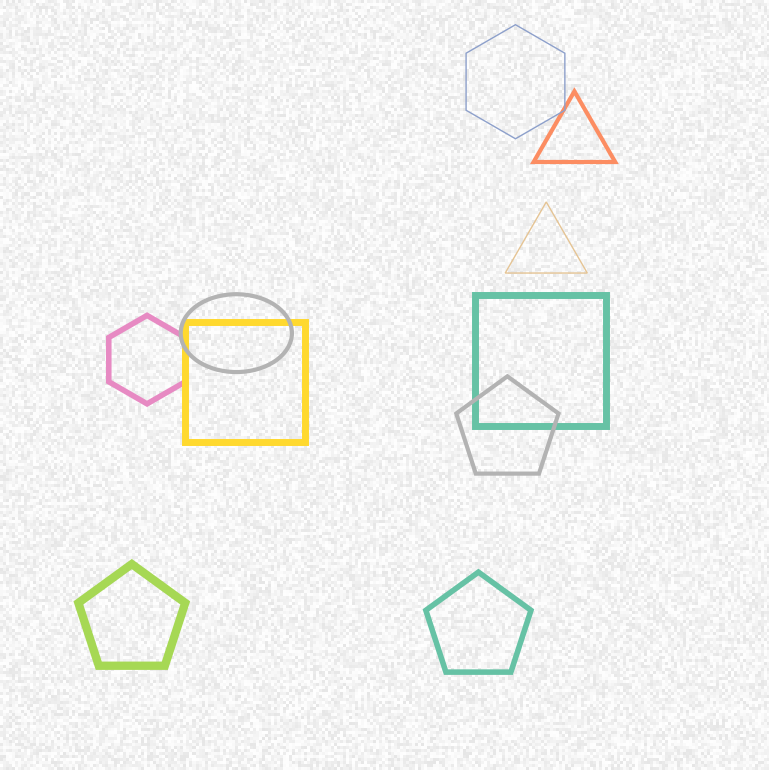[{"shape": "square", "thickness": 2.5, "radius": 0.43, "center": [0.702, 0.532]}, {"shape": "pentagon", "thickness": 2, "radius": 0.36, "center": [0.621, 0.185]}, {"shape": "triangle", "thickness": 1.5, "radius": 0.31, "center": [0.746, 0.82]}, {"shape": "hexagon", "thickness": 0.5, "radius": 0.37, "center": [0.669, 0.894]}, {"shape": "hexagon", "thickness": 2, "radius": 0.29, "center": [0.191, 0.533]}, {"shape": "pentagon", "thickness": 3, "radius": 0.36, "center": [0.171, 0.194]}, {"shape": "square", "thickness": 2.5, "radius": 0.39, "center": [0.318, 0.504]}, {"shape": "triangle", "thickness": 0.5, "radius": 0.31, "center": [0.709, 0.676]}, {"shape": "oval", "thickness": 1.5, "radius": 0.36, "center": [0.307, 0.567]}, {"shape": "pentagon", "thickness": 1.5, "radius": 0.35, "center": [0.659, 0.441]}]